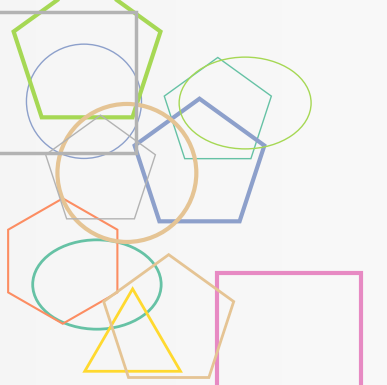[{"shape": "pentagon", "thickness": 1, "radius": 0.73, "center": [0.562, 0.705]}, {"shape": "oval", "thickness": 2, "radius": 0.83, "center": [0.25, 0.261]}, {"shape": "hexagon", "thickness": 1.5, "radius": 0.81, "center": [0.162, 0.322]}, {"shape": "circle", "thickness": 1, "radius": 0.74, "center": [0.217, 0.737]}, {"shape": "pentagon", "thickness": 3, "radius": 0.88, "center": [0.515, 0.568]}, {"shape": "square", "thickness": 3, "radius": 0.93, "center": [0.747, 0.105]}, {"shape": "pentagon", "thickness": 3, "radius": 1.0, "center": [0.225, 0.856]}, {"shape": "oval", "thickness": 1, "radius": 0.85, "center": [0.633, 0.732]}, {"shape": "triangle", "thickness": 2, "radius": 0.71, "center": [0.342, 0.107]}, {"shape": "pentagon", "thickness": 2, "radius": 0.88, "center": [0.435, 0.162]}, {"shape": "circle", "thickness": 3, "radius": 0.9, "center": [0.327, 0.551]}, {"shape": "pentagon", "thickness": 1, "radius": 0.74, "center": [0.259, 0.552]}, {"shape": "square", "thickness": 2.5, "radius": 0.92, "center": [0.167, 0.785]}]